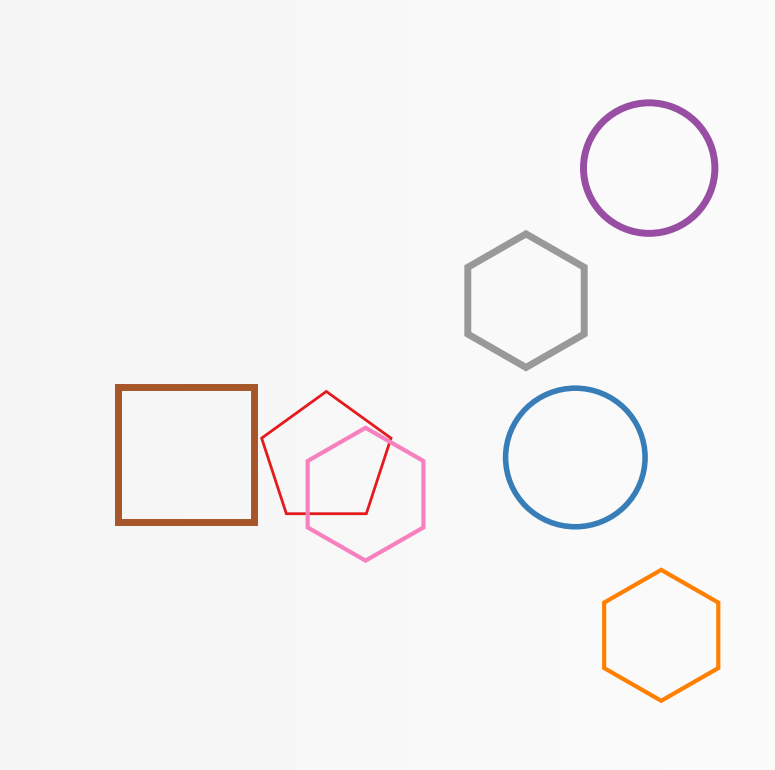[{"shape": "pentagon", "thickness": 1, "radius": 0.44, "center": [0.421, 0.404]}, {"shape": "circle", "thickness": 2, "radius": 0.45, "center": [0.742, 0.406]}, {"shape": "circle", "thickness": 2.5, "radius": 0.42, "center": [0.838, 0.782]}, {"shape": "hexagon", "thickness": 1.5, "radius": 0.43, "center": [0.853, 0.175]}, {"shape": "square", "thickness": 2.5, "radius": 0.44, "center": [0.24, 0.41]}, {"shape": "hexagon", "thickness": 1.5, "radius": 0.43, "center": [0.472, 0.358]}, {"shape": "hexagon", "thickness": 2.5, "radius": 0.43, "center": [0.679, 0.61]}]